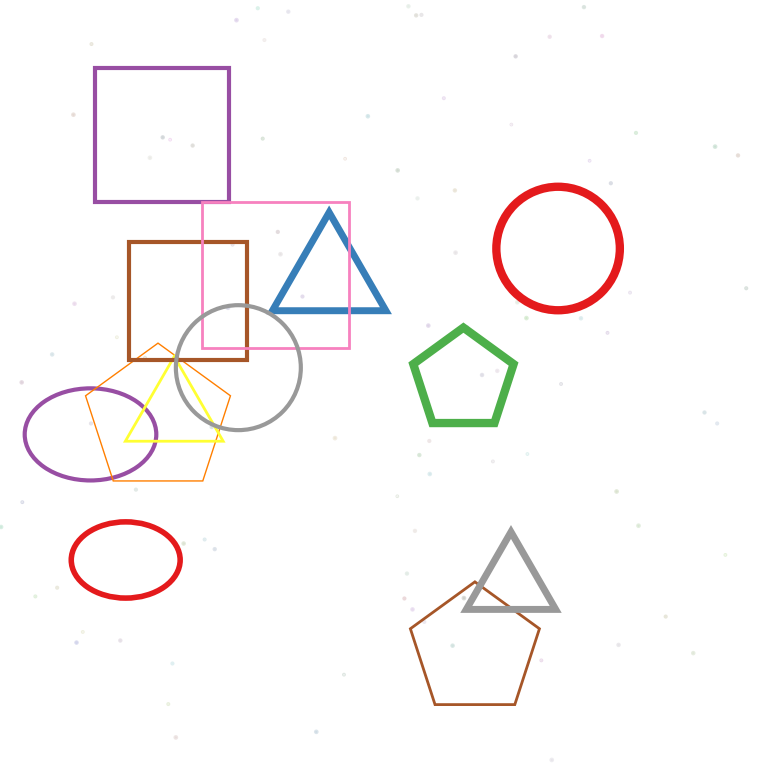[{"shape": "circle", "thickness": 3, "radius": 0.4, "center": [0.725, 0.677]}, {"shape": "oval", "thickness": 2, "radius": 0.35, "center": [0.163, 0.273]}, {"shape": "triangle", "thickness": 2.5, "radius": 0.43, "center": [0.427, 0.639]}, {"shape": "pentagon", "thickness": 3, "radius": 0.34, "center": [0.602, 0.506]}, {"shape": "oval", "thickness": 1.5, "radius": 0.43, "center": [0.118, 0.436]}, {"shape": "square", "thickness": 1.5, "radius": 0.44, "center": [0.211, 0.825]}, {"shape": "pentagon", "thickness": 0.5, "radius": 0.49, "center": [0.205, 0.455]}, {"shape": "triangle", "thickness": 1, "radius": 0.37, "center": [0.226, 0.464]}, {"shape": "pentagon", "thickness": 1, "radius": 0.44, "center": [0.617, 0.156]}, {"shape": "square", "thickness": 1.5, "radius": 0.38, "center": [0.244, 0.609]}, {"shape": "square", "thickness": 1, "radius": 0.48, "center": [0.358, 0.643]}, {"shape": "triangle", "thickness": 2.5, "radius": 0.34, "center": [0.664, 0.242]}, {"shape": "circle", "thickness": 1.5, "radius": 0.41, "center": [0.31, 0.523]}]